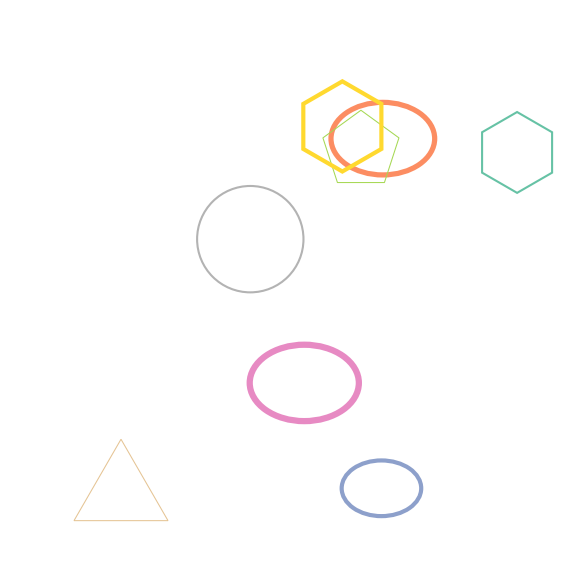[{"shape": "hexagon", "thickness": 1, "radius": 0.35, "center": [0.895, 0.735]}, {"shape": "oval", "thickness": 2.5, "radius": 0.45, "center": [0.663, 0.759]}, {"shape": "oval", "thickness": 2, "radius": 0.34, "center": [0.661, 0.154]}, {"shape": "oval", "thickness": 3, "radius": 0.47, "center": [0.527, 0.336]}, {"shape": "pentagon", "thickness": 0.5, "radius": 0.35, "center": [0.625, 0.739]}, {"shape": "hexagon", "thickness": 2, "radius": 0.39, "center": [0.593, 0.78]}, {"shape": "triangle", "thickness": 0.5, "radius": 0.47, "center": [0.21, 0.145]}, {"shape": "circle", "thickness": 1, "radius": 0.46, "center": [0.433, 0.585]}]